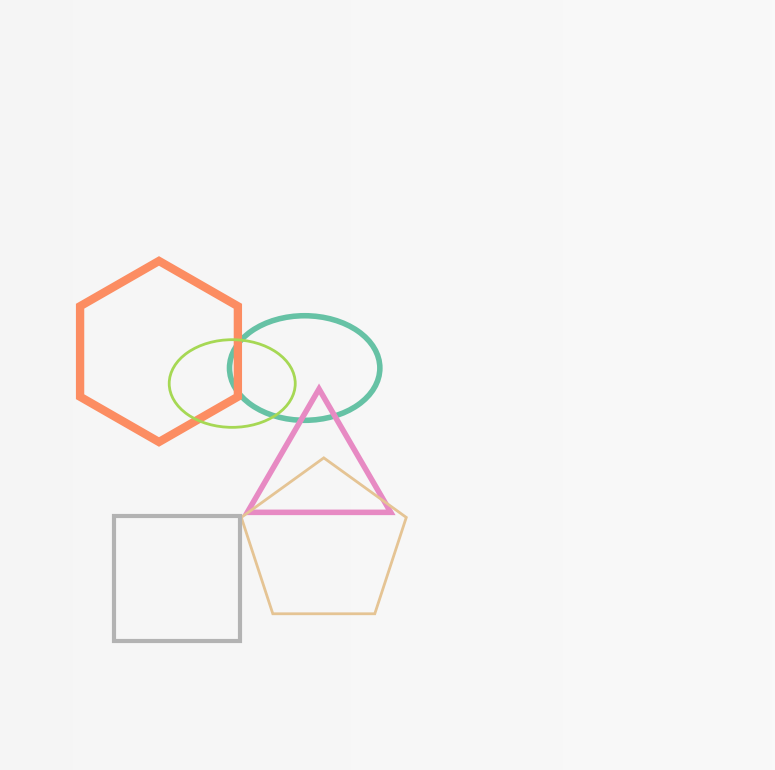[{"shape": "oval", "thickness": 2, "radius": 0.49, "center": [0.393, 0.522]}, {"shape": "hexagon", "thickness": 3, "radius": 0.59, "center": [0.205, 0.544]}, {"shape": "triangle", "thickness": 2, "radius": 0.53, "center": [0.412, 0.388]}, {"shape": "oval", "thickness": 1, "radius": 0.41, "center": [0.3, 0.502]}, {"shape": "pentagon", "thickness": 1, "radius": 0.56, "center": [0.418, 0.293]}, {"shape": "square", "thickness": 1.5, "radius": 0.41, "center": [0.228, 0.249]}]